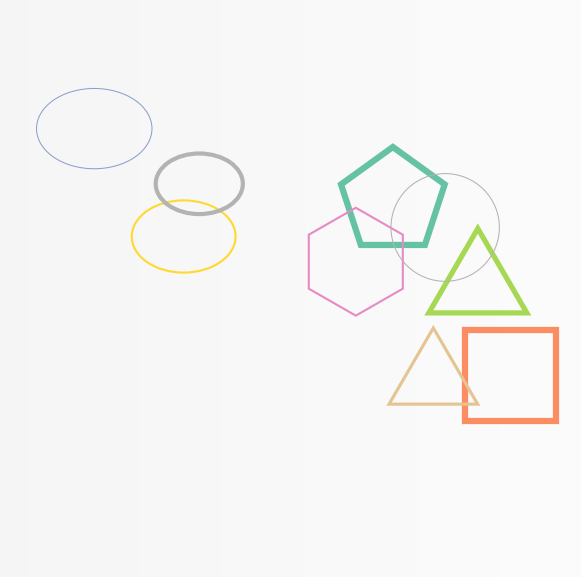[{"shape": "pentagon", "thickness": 3, "radius": 0.47, "center": [0.676, 0.651]}, {"shape": "square", "thickness": 3, "radius": 0.39, "center": [0.878, 0.349]}, {"shape": "oval", "thickness": 0.5, "radius": 0.5, "center": [0.162, 0.776]}, {"shape": "hexagon", "thickness": 1, "radius": 0.47, "center": [0.612, 0.546]}, {"shape": "triangle", "thickness": 2.5, "radius": 0.49, "center": [0.822, 0.506]}, {"shape": "oval", "thickness": 1, "radius": 0.45, "center": [0.316, 0.59]}, {"shape": "triangle", "thickness": 1.5, "radius": 0.44, "center": [0.746, 0.343]}, {"shape": "oval", "thickness": 2, "radius": 0.37, "center": [0.343, 0.681]}, {"shape": "circle", "thickness": 0.5, "radius": 0.47, "center": [0.766, 0.605]}]